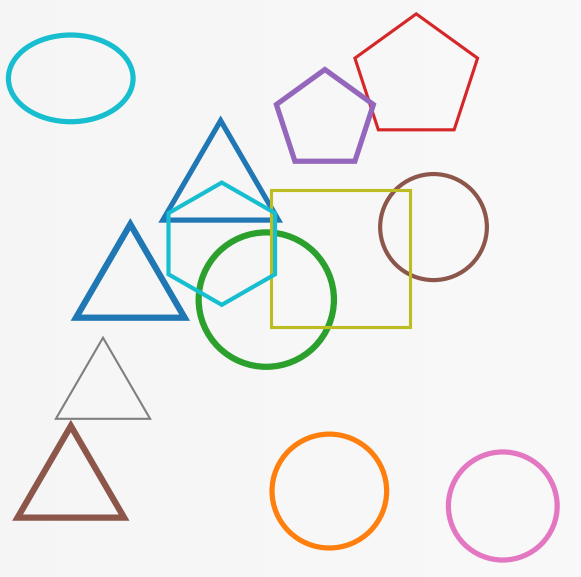[{"shape": "triangle", "thickness": 2.5, "radius": 0.57, "center": [0.38, 0.675]}, {"shape": "triangle", "thickness": 3, "radius": 0.54, "center": [0.224, 0.503]}, {"shape": "circle", "thickness": 2.5, "radius": 0.49, "center": [0.567, 0.149]}, {"shape": "circle", "thickness": 3, "radius": 0.58, "center": [0.458, 0.48]}, {"shape": "pentagon", "thickness": 1.5, "radius": 0.55, "center": [0.716, 0.864]}, {"shape": "pentagon", "thickness": 2.5, "radius": 0.44, "center": [0.559, 0.791]}, {"shape": "circle", "thickness": 2, "radius": 0.46, "center": [0.746, 0.606]}, {"shape": "triangle", "thickness": 3, "radius": 0.53, "center": [0.122, 0.156]}, {"shape": "circle", "thickness": 2.5, "radius": 0.47, "center": [0.865, 0.123]}, {"shape": "triangle", "thickness": 1, "radius": 0.47, "center": [0.177, 0.321]}, {"shape": "square", "thickness": 1.5, "radius": 0.6, "center": [0.586, 0.551]}, {"shape": "hexagon", "thickness": 2, "radius": 0.53, "center": [0.382, 0.577]}, {"shape": "oval", "thickness": 2.5, "radius": 0.54, "center": [0.122, 0.863]}]